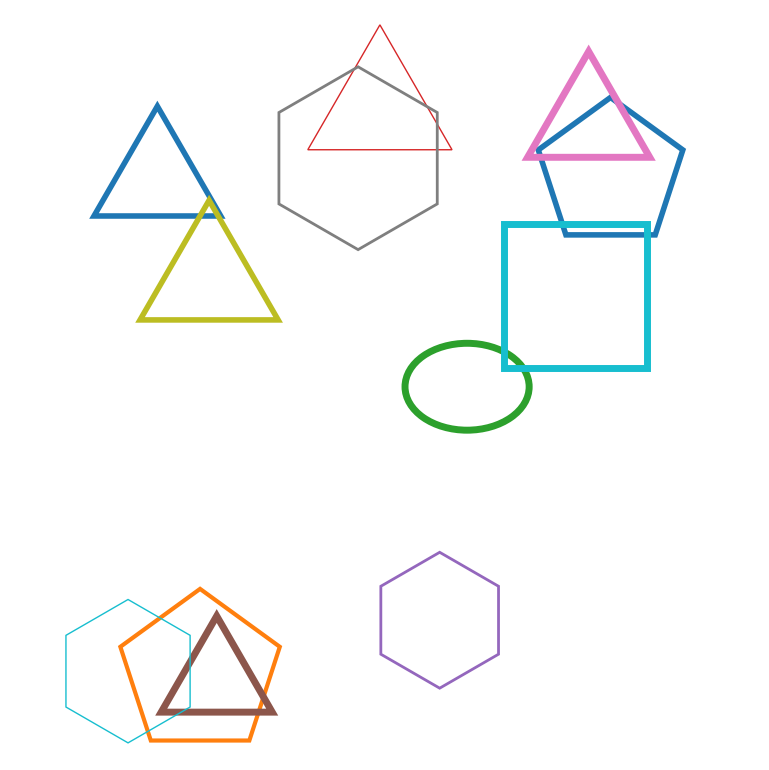[{"shape": "pentagon", "thickness": 2, "radius": 0.49, "center": [0.793, 0.775]}, {"shape": "triangle", "thickness": 2, "radius": 0.48, "center": [0.204, 0.767]}, {"shape": "pentagon", "thickness": 1.5, "radius": 0.54, "center": [0.26, 0.126]}, {"shape": "oval", "thickness": 2.5, "radius": 0.4, "center": [0.607, 0.498]}, {"shape": "triangle", "thickness": 0.5, "radius": 0.54, "center": [0.493, 0.86]}, {"shape": "hexagon", "thickness": 1, "radius": 0.44, "center": [0.571, 0.194]}, {"shape": "triangle", "thickness": 2.5, "radius": 0.42, "center": [0.281, 0.117]}, {"shape": "triangle", "thickness": 2.5, "radius": 0.46, "center": [0.765, 0.842]}, {"shape": "hexagon", "thickness": 1, "radius": 0.59, "center": [0.465, 0.795]}, {"shape": "triangle", "thickness": 2, "radius": 0.52, "center": [0.272, 0.636]}, {"shape": "hexagon", "thickness": 0.5, "radius": 0.47, "center": [0.166, 0.128]}, {"shape": "square", "thickness": 2.5, "radius": 0.47, "center": [0.747, 0.615]}]